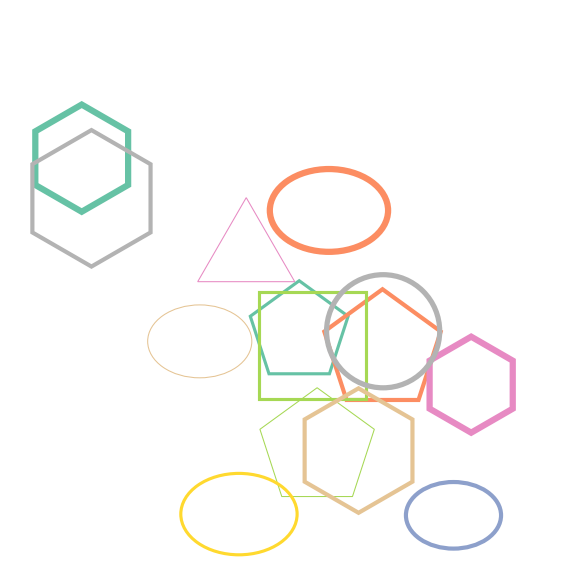[{"shape": "hexagon", "thickness": 3, "radius": 0.46, "center": [0.142, 0.725]}, {"shape": "pentagon", "thickness": 1.5, "radius": 0.45, "center": [0.518, 0.424]}, {"shape": "pentagon", "thickness": 2, "radius": 0.53, "center": [0.662, 0.392]}, {"shape": "oval", "thickness": 3, "radius": 0.51, "center": [0.57, 0.635]}, {"shape": "oval", "thickness": 2, "radius": 0.41, "center": [0.785, 0.107]}, {"shape": "hexagon", "thickness": 3, "radius": 0.42, "center": [0.816, 0.333]}, {"shape": "triangle", "thickness": 0.5, "radius": 0.49, "center": [0.426, 0.56]}, {"shape": "pentagon", "thickness": 0.5, "radius": 0.52, "center": [0.549, 0.224]}, {"shape": "square", "thickness": 1.5, "radius": 0.47, "center": [0.541, 0.401]}, {"shape": "oval", "thickness": 1.5, "radius": 0.5, "center": [0.414, 0.109]}, {"shape": "hexagon", "thickness": 2, "radius": 0.54, "center": [0.621, 0.219]}, {"shape": "oval", "thickness": 0.5, "radius": 0.45, "center": [0.346, 0.408]}, {"shape": "hexagon", "thickness": 2, "radius": 0.59, "center": [0.158, 0.656]}, {"shape": "circle", "thickness": 2.5, "radius": 0.49, "center": [0.663, 0.426]}]